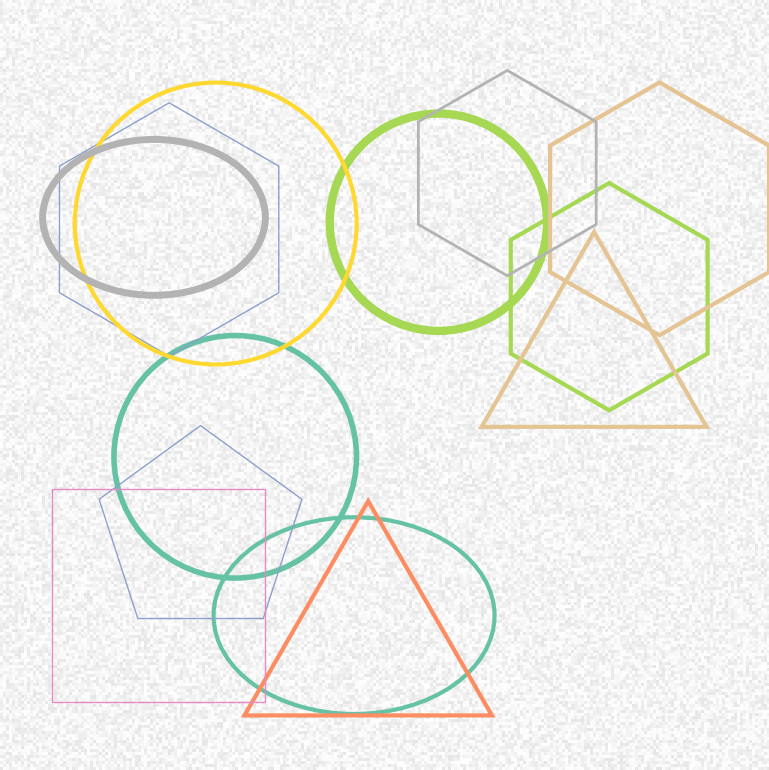[{"shape": "circle", "thickness": 2, "radius": 0.79, "center": [0.306, 0.407]}, {"shape": "oval", "thickness": 1.5, "radius": 0.91, "center": [0.46, 0.2]}, {"shape": "triangle", "thickness": 1.5, "radius": 0.93, "center": [0.478, 0.164]}, {"shape": "hexagon", "thickness": 0.5, "radius": 0.82, "center": [0.22, 0.702]}, {"shape": "pentagon", "thickness": 0.5, "radius": 0.69, "center": [0.26, 0.309]}, {"shape": "square", "thickness": 0.5, "radius": 0.69, "center": [0.206, 0.226]}, {"shape": "hexagon", "thickness": 1.5, "radius": 0.74, "center": [0.791, 0.615]}, {"shape": "circle", "thickness": 3, "radius": 0.71, "center": [0.569, 0.711]}, {"shape": "circle", "thickness": 1.5, "radius": 0.92, "center": [0.28, 0.71]}, {"shape": "triangle", "thickness": 1.5, "radius": 0.84, "center": [0.772, 0.53]}, {"shape": "hexagon", "thickness": 1.5, "radius": 0.82, "center": [0.857, 0.729]}, {"shape": "oval", "thickness": 2.5, "radius": 0.72, "center": [0.2, 0.718]}, {"shape": "hexagon", "thickness": 1, "radius": 0.67, "center": [0.659, 0.775]}]